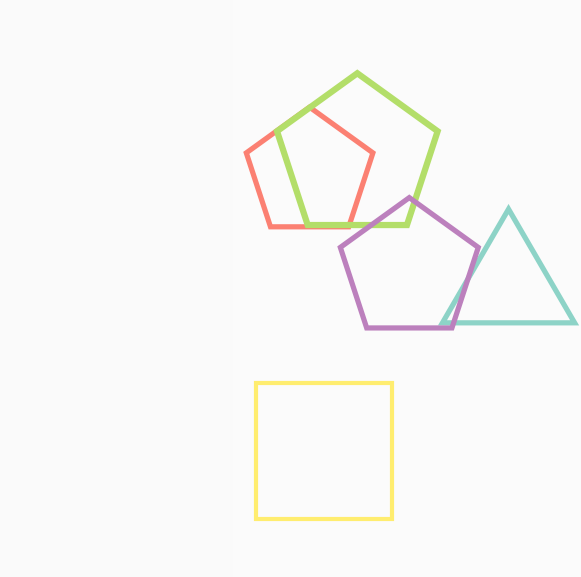[{"shape": "triangle", "thickness": 2.5, "radius": 0.66, "center": [0.875, 0.506]}, {"shape": "pentagon", "thickness": 2.5, "radius": 0.57, "center": [0.533, 0.699]}, {"shape": "pentagon", "thickness": 3, "radius": 0.73, "center": [0.615, 0.727]}, {"shape": "pentagon", "thickness": 2.5, "radius": 0.62, "center": [0.704, 0.532]}, {"shape": "square", "thickness": 2, "radius": 0.59, "center": [0.557, 0.218]}]